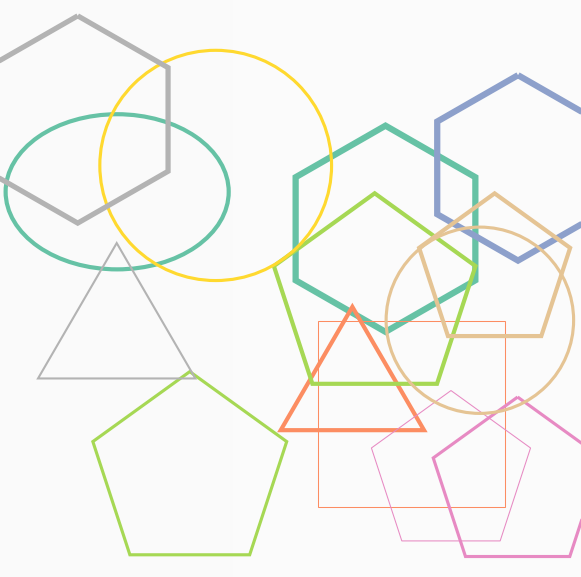[{"shape": "hexagon", "thickness": 3, "radius": 0.89, "center": [0.663, 0.603]}, {"shape": "oval", "thickness": 2, "radius": 0.96, "center": [0.202, 0.667]}, {"shape": "triangle", "thickness": 2, "radius": 0.71, "center": [0.606, 0.325]}, {"shape": "square", "thickness": 0.5, "radius": 0.81, "center": [0.708, 0.282]}, {"shape": "hexagon", "thickness": 3, "radius": 0.8, "center": [0.891, 0.708]}, {"shape": "pentagon", "thickness": 1.5, "radius": 0.76, "center": [0.891, 0.159]}, {"shape": "pentagon", "thickness": 0.5, "radius": 0.72, "center": [0.776, 0.179]}, {"shape": "pentagon", "thickness": 1.5, "radius": 0.88, "center": [0.327, 0.18]}, {"shape": "pentagon", "thickness": 2, "radius": 0.91, "center": [0.645, 0.482]}, {"shape": "circle", "thickness": 1.5, "radius": 1.0, "center": [0.371, 0.713]}, {"shape": "pentagon", "thickness": 2, "radius": 0.68, "center": [0.851, 0.528]}, {"shape": "circle", "thickness": 1.5, "radius": 0.81, "center": [0.826, 0.445]}, {"shape": "triangle", "thickness": 1, "radius": 0.78, "center": [0.201, 0.422]}, {"shape": "hexagon", "thickness": 2.5, "radius": 0.9, "center": [0.134, 0.792]}]